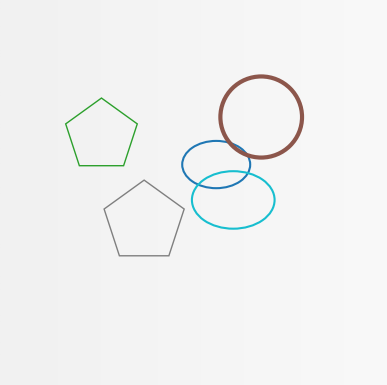[{"shape": "oval", "thickness": 1.5, "radius": 0.44, "center": [0.558, 0.573]}, {"shape": "pentagon", "thickness": 1, "radius": 0.49, "center": [0.262, 0.648]}, {"shape": "circle", "thickness": 3, "radius": 0.53, "center": [0.674, 0.696]}, {"shape": "pentagon", "thickness": 1, "radius": 0.54, "center": [0.372, 0.424]}, {"shape": "oval", "thickness": 1.5, "radius": 0.53, "center": [0.602, 0.481]}]